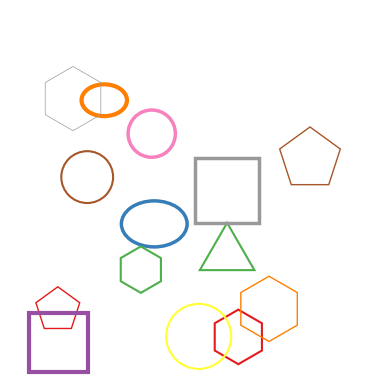[{"shape": "pentagon", "thickness": 1, "radius": 0.3, "center": [0.15, 0.195]}, {"shape": "hexagon", "thickness": 1.5, "radius": 0.35, "center": [0.619, 0.125]}, {"shape": "oval", "thickness": 2.5, "radius": 0.43, "center": [0.401, 0.418]}, {"shape": "triangle", "thickness": 1.5, "radius": 0.41, "center": [0.59, 0.339]}, {"shape": "hexagon", "thickness": 1.5, "radius": 0.3, "center": [0.366, 0.3]}, {"shape": "square", "thickness": 3, "radius": 0.38, "center": [0.152, 0.11]}, {"shape": "oval", "thickness": 3, "radius": 0.3, "center": [0.271, 0.74]}, {"shape": "hexagon", "thickness": 1, "radius": 0.42, "center": [0.699, 0.198]}, {"shape": "circle", "thickness": 1.5, "radius": 0.42, "center": [0.516, 0.126]}, {"shape": "pentagon", "thickness": 1, "radius": 0.41, "center": [0.805, 0.587]}, {"shape": "circle", "thickness": 1.5, "radius": 0.34, "center": [0.226, 0.54]}, {"shape": "circle", "thickness": 2.5, "radius": 0.31, "center": [0.394, 0.653]}, {"shape": "square", "thickness": 2.5, "radius": 0.42, "center": [0.59, 0.506]}, {"shape": "hexagon", "thickness": 0.5, "radius": 0.42, "center": [0.19, 0.744]}]